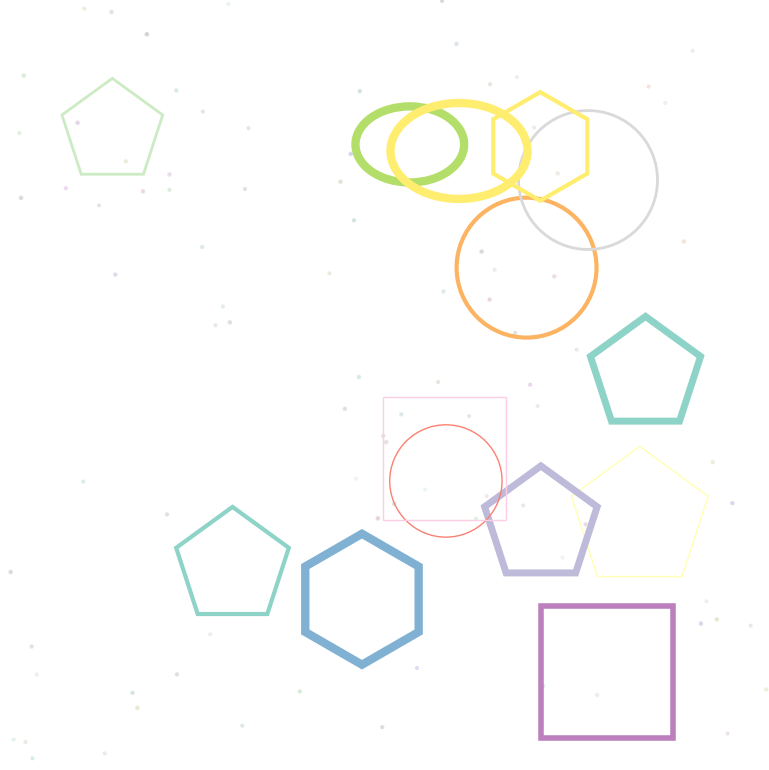[{"shape": "pentagon", "thickness": 2.5, "radius": 0.38, "center": [0.838, 0.514]}, {"shape": "pentagon", "thickness": 1.5, "radius": 0.38, "center": [0.302, 0.265]}, {"shape": "pentagon", "thickness": 0.5, "radius": 0.47, "center": [0.831, 0.327]}, {"shape": "pentagon", "thickness": 2.5, "radius": 0.38, "center": [0.702, 0.318]}, {"shape": "circle", "thickness": 0.5, "radius": 0.36, "center": [0.579, 0.375]}, {"shape": "hexagon", "thickness": 3, "radius": 0.43, "center": [0.47, 0.222]}, {"shape": "circle", "thickness": 1.5, "radius": 0.45, "center": [0.684, 0.652]}, {"shape": "oval", "thickness": 3, "radius": 0.35, "center": [0.532, 0.812]}, {"shape": "square", "thickness": 0.5, "radius": 0.4, "center": [0.577, 0.405]}, {"shape": "circle", "thickness": 1, "radius": 0.45, "center": [0.764, 0.766]}, {"shape": "square", "thickness": 2, "radius": 0.43, "center": [0.789, 0.127]}, {"shape": "pentagon", "thickness": 1, "radius": 0.34, "center": [0.146, 0.829]}, {"shape": "hexagon", "thickness": 1.5, "radius": 0.35, "center": [0.702, 0.81]}, {"shape": "oval", "thickness": 3, "radius": 0.44, "center": [0.596, 0.804]}]